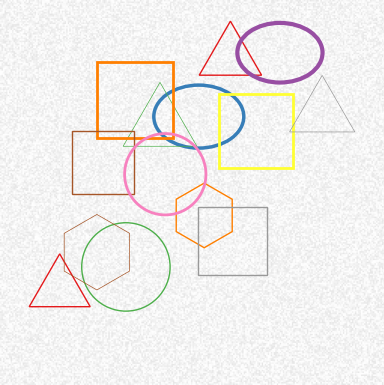[{"shape": "triangle", "thickness": 1, "radius": 0.46, "center": [0.155, 0.249]}, {"shape": "triangle", "thickness": 1, "radius": 0.47, "center": [0.598, 0.851]}, {"shape": "oval", "thickness": 2.5, "radius": 0.58, "center": [0.516, 0.697]}, {"shape": "triangle", "thickness": 0.5, "radius": 0.55, "center": [0.416, 0.675]}, {"shape": "circle", "thickness": 1, "radius": 0.57, "center": [0.327, 0.307]}, {"shape": "oval", "thickness": 3, "radius": 0.55, "center": [0.727, 0.863]}, {"shape": "square", "thickness": 2, "radius": 0.49, "center": [0.35, 0.74]}, {"shape": "hexagon", "thickness": 1, "radius": 0.42, "center": [0.53, 0.44]}, {"shape": "square", "thickness": 2, "radius": 0.48, "center": [0.665, 0.659]}, {"shape": "square", "thickness": 1, "radius": 0.41, "center": [0.268, 0.578]}, {"shape": "hexagon", "thickness": 0.5, "radius": 0.49, "center": [0.252, 0.345]}, {"shape": "circle", "thickness": 2, "radius": 0.53, "center": [0.429, 0.547]}, {"shape": "triangle", "thickness": 0.5, "radius": 0.49, "center": [0.837, 0.706]}, {"shape": "square", "thickness": 1, "radius": 0.44, "center": [0.605, 0.373]}]